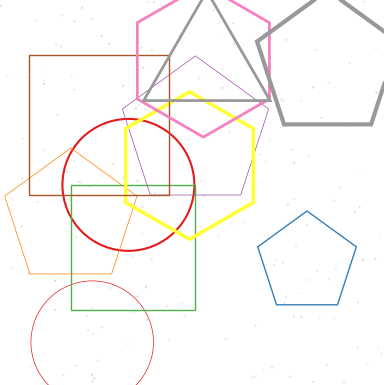[{"shape": "circle", "thickness": 0.5, "radius": 0.8, "center": [0.24, 0.111]}, {"shape": "circle", "thickness": 1.5, "radius": 0.86, "center": [0.334, 0.52]}, {"shape": "pentagon", "thickness": 1, "radius": 0.67, "center": [0.797, 0.317]}, {"shape": "square", "thickness": 1, "radius": 0.81, "center": [0.345, 0.357]}, {"shape": "pentagon", "thickness": 0.5, "radius": 1.0, "center": [0.508, 0.655]}, {"shape": "pentagon", "thickness": 0.5, "radius": 0.9, "center": [0.184, 0.435]}, {"shape": "hexagon", "thickness": 2.5, "radius": 0.96, "center": [0.492, 0.57]}, {"shape": "square", "thickness": 1, "radius": 0.91, "center": [0.258, 0.676]}, {"shape": "hexagon", "thickness": 2, "radius": 0.99, "center": [0.528, 0.842]}, {"shape": "triangle", "thickness": 2, "radius": 0.95, "center": [0.537, 0.834]}, {"shape": "pentagon", "thickness": 3, "radius": 0.96, "center": [0.851, 0.833]}]